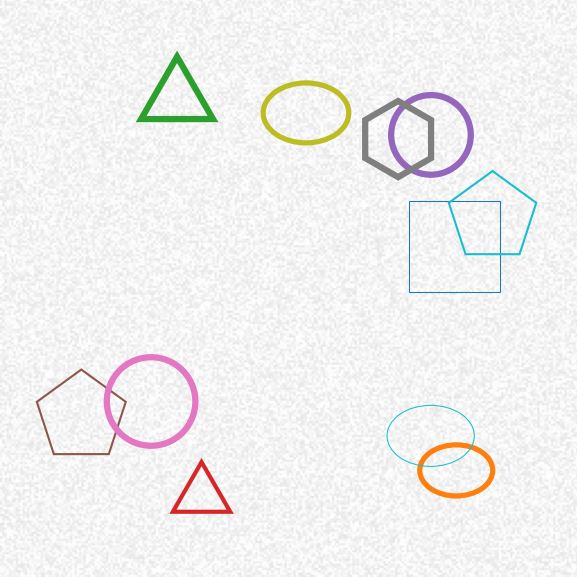[{"shape": "square", "thickness": 0.5, "radius": 0.4, "center": [0.787, 0.572]}, {"shape": "oval", "thickness": 2.5, "radius": 0.32, "center": [0.79, 0.185]}, {"shape": "triangle", "thickness": 3, "radius": 0.36, "center": [0.307, 0.829]}, {"shape": "triangle", "thickness": 2, "radius": 0.29, "center": [0.349, 0.142]}, {"shape": "circle", "thickness": 3, "radius": 0.34, "center": [0.746, 0.766]}, {"shape": "pentagon", "thickness": 1, "radius": 0.4, "center": [0.141, 0.278]}, {"shape": "circle", "thickness": 3, "radius": 0.38, "center": [0.262, 0.304]}, {"shape": "hexagon", "thickness": 3, "radius": 0.33, "center": [0.689, 0.758]}, {"shape": "oval", "thickness": 2.5, "radius": 0.37, "center": [0.53, 0.804]}, {"shape": "oval", "thickness": 0.5, "radius": 0.38, "center": [0.746, 0.244]}, {"shape": "pentagon", "thickness": 1, "radius": 0.4, "center": [0.853, 0.623]}]